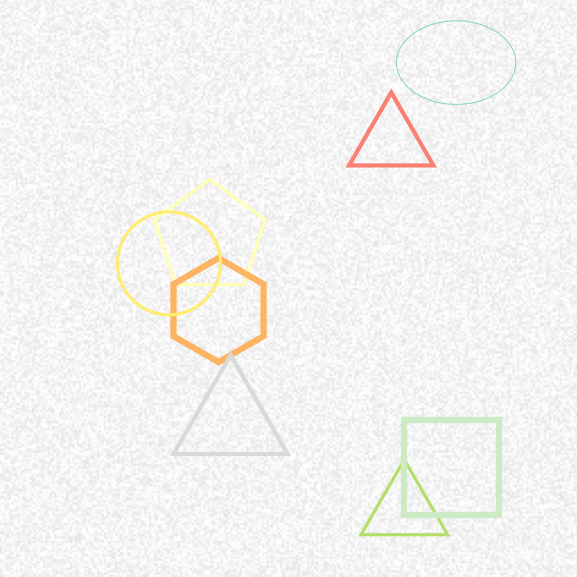[{"shape": "oval", "thickness": 0.5, "radius": 0.52, "center": [0.79, 0.891]}, {"shape": "pentagon", "thickness": 1.5, "radius": 0.5, "center": [0.363, 0.588]}, {"shape": "triangle", "thickness": 2, "radius": 0.42, "center": [0.677, 0.755]}, {"shape": "hexagon", "thickness": 3, "radius": 0.45, "center": [0.378, 0.462]}, {"shape": "triangle", "thickness": 1.5, "radius": 0.43, "center": [0.7, 0.117]}, {"shape": "triangle", "thickness": 2, "radius": 0.57, "center": [0.399, 0.27]}, {"shape": "square", "thickness": 3, "radius": 0.41, "center": [0.782, 0.189]}, {"shape": "circle", "thickness": 1.5, "radius": 0.45, "center": [0.293, 0.543]}]